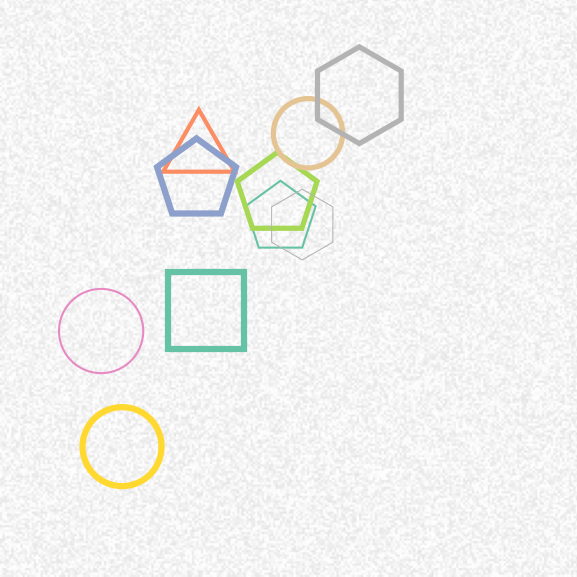[{"shape": "square", "thickness": 3, "radius": 0.33, "center": [0.356, 0.462]}, {"shape": "pentagon", "thickness": 1, "radius": 0.32, "center": [0.486, 0.622]}, {"shape": "triangle", "thickness": 2, "radius": 0.36, "center": [0.344, 0.738]}, {"shape": "pentagon", "thickness": 3, "radius": 0.36, "center": [0.34, 0.688]}, {"shape": "circle", "thickness": 1, "radius": 0.36, "center": [0.175, 0.426]}, {"shape": "pentagon", "thickness": 2.5, "radius": 0.36, "center": [0.48, 0.663]}, {"shape": "circle", "thickness": 3, "radius": 0.34, "center": [0.211, 0.226]}, {"shape": "circle", "thickness": 2.5, "radius": 0.3, "center": [0.533, 0.768]}, {"shape": "hexagon", "thickness": 0.5, "radius": 0.31, "center": [0.523, 0.61]}, {"shape": "hexagon", "thickness": 2.5, "radius": 0.42, "center": [0.622, 0.834]}]